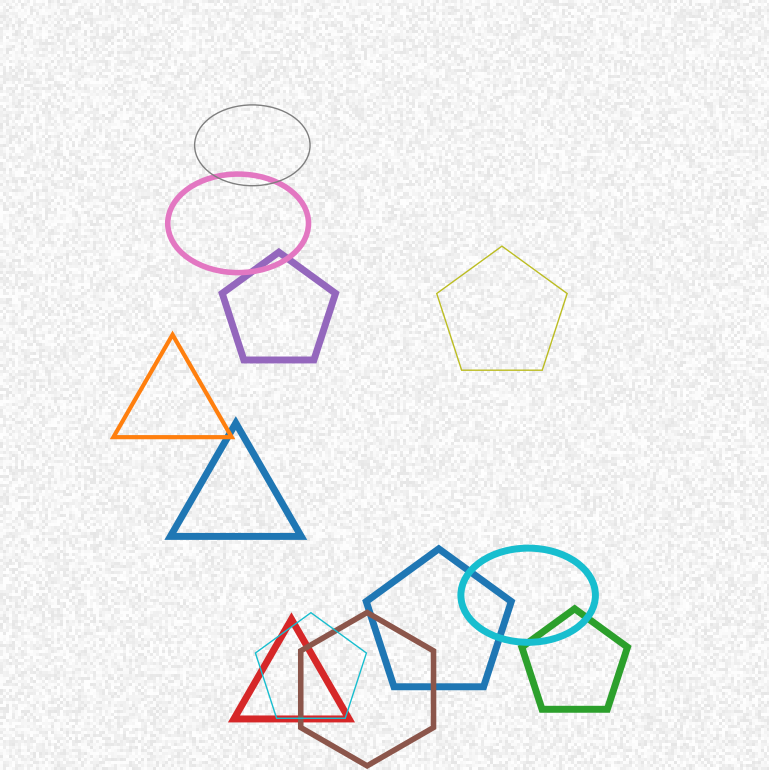[{"shape": "triangle", "thickness": 2.5, "radius": 0.49, "center": [0.306, 0.352]}, {"shape": "pentagon", "thickness": 2.5, "radius": 0.5, "center": [0.57, 0.188]}, {"shape": "triangle", "thickness": 1.5, "radius": 0.44, "center": [0.224, 0.477]}, {"shape": "pentagon", "thickness": 2.5, "radius": 0.36, "center": [0.746, 0.137]}, {"shape": "triangle", "thickness": 2.5, "radius": 0.43, "center": [0.379, 0.109]}, {"shape": "pentagon", "thickness": 2.5, "radius": 0.39, "center": [0.362, 0.595]}, {"shape": "hexagon", "thickness": 2, "radius": 0.5, "center": [0.477, 0.105]}, {"shape": "oval", "thickness": 2, "radius": 0.46, "center": [0.309, 0.71]}, {"shape": "oval", "thickness": 0.5, "radius": 0.37, "center": [0.328, 0.811]}, {"shape": "pentagon", "thickness": 0.5, "radius": 0.45, "center": [0.652, 0.591]}, {"shape": "pentagon", "thickness": 0.5, "radius": 0.38, "center": [0.404, 0.129]}, {"shape": "oval", "thickness": 2.5, "radius": 0.44, "center": [0.686, 0.227]}]